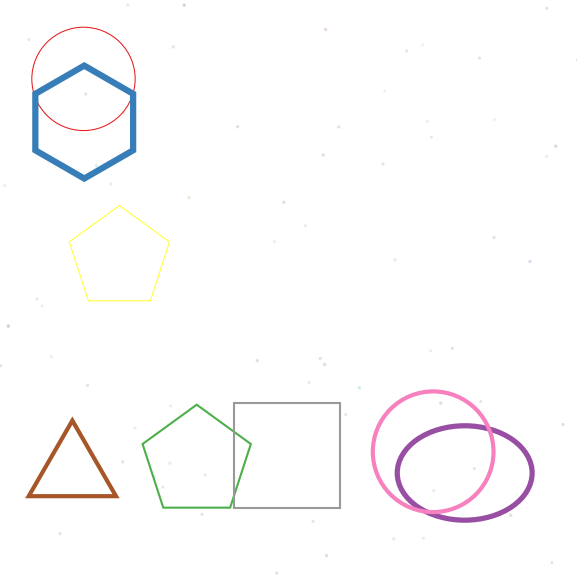[{"shape": "circle", "thickness": 0.5, "radius": 0.45, "center": [0.145, 0.863]}, {"shape": "hexagon", "thickness": 3, "radius": 0.49, "center": [0.146, 0.788]}, {"shape": "pentagon", "thickness": 1, "radius": 0.49, "center": [0.341, 0.2]}, {"shape": "oval", "thickness": 2.5, "radius": 0.58, "center": [0.805, 0.18]}, {"shape": "pentagon", "thickness": 0.5, "radius": 0.46, "center": [0.207, 0.552]}, {"shape": "triangle", "thickness": 2, "radius": 0.44, "center": [0.125, 0.184]}, {"shape": "circle", "thickness": 2, "radius": 0.52, "center": [0.75, 0.217]}, {"shape": "square", "thickness": 1, "radius": 0.46, "center": [0.497, 0.21]}]